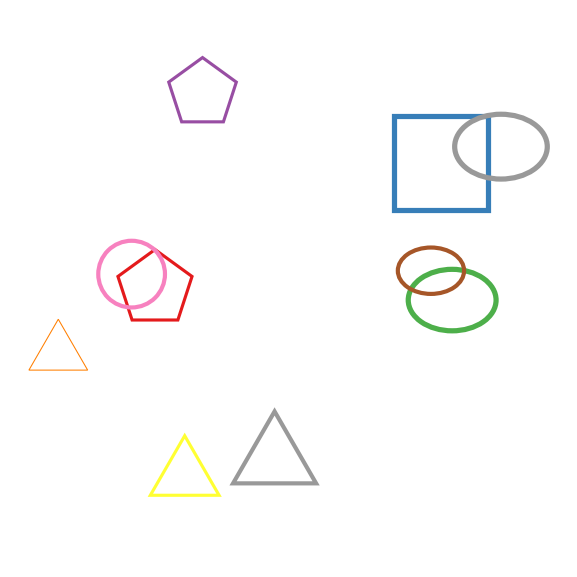[{"shape": "pentagon", "thickness": 1.5, "radius": 0.34, "center": [0.268, 0.5]}, {"shape": "square", "thickness": 2.5, "radius": 0.41, "center": [0.764, 0.717]}, {"shape": "oval", "thickness": 2.5, "radius": 0.38, "center": [0.783, 0.48]}, {"shape": "pentagon", "thickness": 1.5, "radius": 0.31, "center": [0.351, 0.838]}, {"shape": "triangle", "thickness": 0.5, "radius": 0.29, "center": [0.101, 0.388]}, {"shape": "triangle", "thickness": 1.5, "radius": 0.34, "center": [0.32, 0.176]}, {"shape": "oval", "thickness": 2, "radius": 0.29, "center": [0.746, 0.53]}, {"shape": "circle", "thickness": 2, "radius": 0.29, "center": [0.228, 0.524]}, {"shape": "triangle", "thickness": 2, "radius": 0.42, "center": [0.475, 0.204]}, {"shape": "oval", "thickness": 2.5, "radius": 0.4, "center": [0.867, 0.745]}]